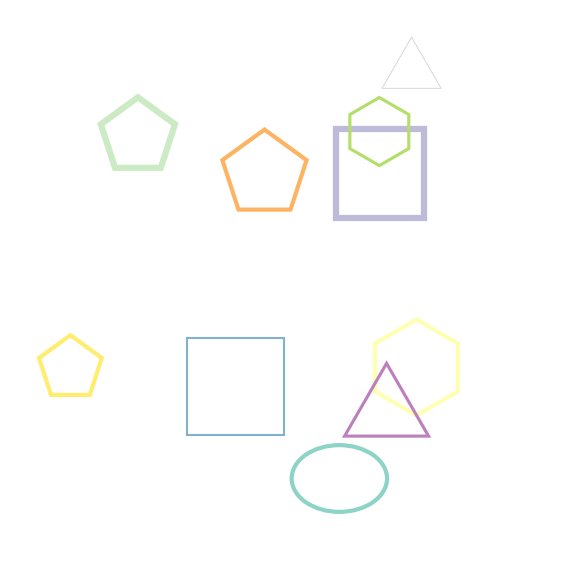[{"shape": "oval", "thickness": 2, "radius": 0.41, "center": [0.588, 0.171]}, {"shape": "hexagon", "thickness": 2, "radius": 0.41, "center": [0.721, 0.363]}, {"shape": "square", "thickness": 3, "radius": 0.38, "center": [0.658, 0.699]}, {"shape": "square", "thickness": 1, "radius": 0.42, "center": [0.407, 0.33]}, {"shape": "pentagon", "thickness": 2, "radius": 0.38, "center": [0.458, 0.698]}, {"shape": "hexagon", "thickness": 1.5, "radius": 0.29, "center": [0.657, 0.771]}, {"shape": "triangle", "thickness": 0.5, "radius": 0.3, "center": [0.713, 0.876]}, {"shape": "triangle", "thickness": 1.5, "radius": 0.42, "center": [0.669, 0.286]}, {"shape": "pentagon", "thickness": 3, "radius": 0.34, "center": [0.239, 0.763]}, {"shape": "pentagon", "thickness": 2, "radius": 0.29, "center": [0.122, 0.362]}]